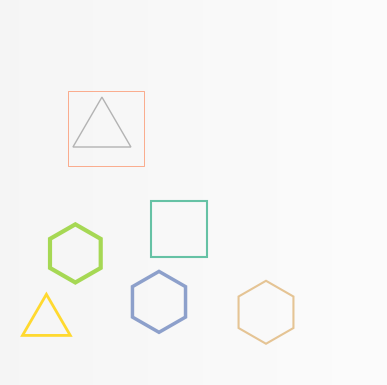[{"shape": "square", "thickness": 1.5, "radius": 0.36, "center": [0.462, 0.405]}, {"shape": "square", "thickness": 0.5, "radius": 0.49, "center": [0.274, 0.666]}, {"shape": "hexagon", "thickness": 2.5, "radius": 0.4, "center": [0.41, 0.216]}, {"shape": "hexagon", "thickness": 3, "radius": 0.38, "center": [0.194, 0.342]}, {"shape": "triangle", "thickness": 2, "radius": 0.36, "center": [0.12, 0.164]}, {"shape": "hexagon", "thickness": 1.5, "radius": 0.41, "center": [0.686, 0.189]}, {"shape": "triangle", "thickness": 1, "radius": 0.43, "center": [0.263, 0.661]}]